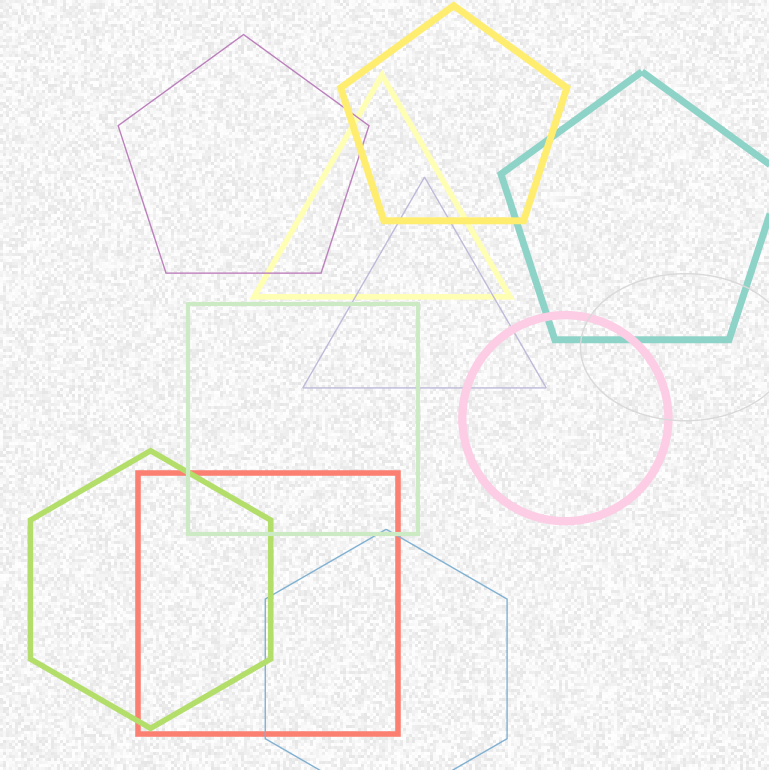[{"shape": "pentagon", "thickness": 2.5, "radius": 0.96, "center": [0.834, 0.714]}, {"shape": "triangle", "thickness": 2, "radius": 0.96, "center": [0.496, 0.71]}, {"shape": "triangle", "thickness": 0.5, "radius": 0.91, "center": [0.551, 0.587]}, {"shape": "square", "thickness": 2, "radius": 0.85, "center": [0.348, 0.216]}, {"shape": "hexagon", "thickness": 0.5, "radius": 0.91, "center": [0.502, 0.131]}, {"shape": "hexagon", "thickness": 2, "radius": 0.9, "center": [0.196, 0.234]}, {"shape": "circle", "thickness": 3, "radius": 0.67, "center": [0.734, 0.457]}, {"shape": "oval", "thickness": 0.5, "radius": 0.68, "center": [0.89, 0.549]}, {"shape": "pentagon", "thickness": 0.5, "radius": 0.86, "center": [0.316, 0.784]}, {"shape": "square", "thickness": 1.5, "radius": 0.75, "center": [0.393, 0.456]}, {"shape": "pentagon", "thickness": 2.5, "radius": 0.77, "center": [0.589, 0.838]}]